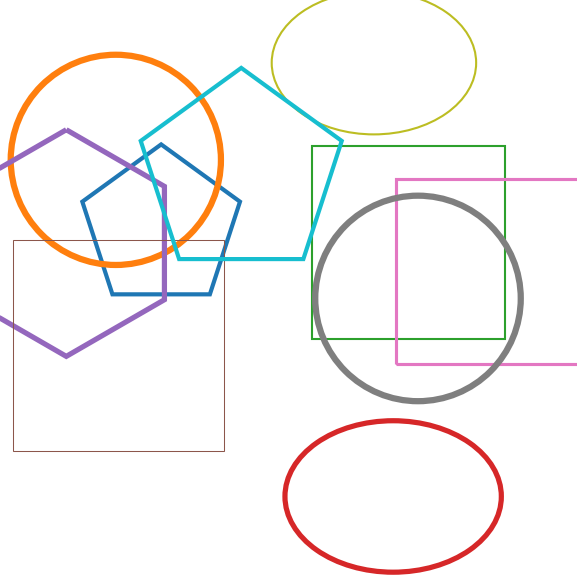[{"shape": "pentagon", "thickness": 2, "radius": 0.72, "center": [0.279, 0.606]}, {"shape": "circle", "thickness": 3, "radius": 0.91, "center": [0.201, 0.722]}, {"shape": "square", "thickness": 1, "radius": 0.83, "center": [0.708, 0.579]}, {"shape": "oval", "thickness": 2.5, "radius": 0.94, "center": [0.681, 0.139]}, {"shape": "hexagon", "thickness": 2.5, "radius": 0.98, "center": [0.115, 0.578]}, {"shape": "square", "thickness": 0.5, "radius": 0.91, "center": [0.205, 0.401]}, {"shape": "square", "thickness": 1.5, "radius": 0.8, "center": [0.845, 0.529]}, {"shape": "circle", "thickness": 3, "radius": 0.89, "center": [0.724, 0.482]}, {"shape": "oval", "thickness": 1, "radius": 0.89, "center": [0.647, 0.89]}, {"shape": "pentagon", "thickness": 2, "radius": 0.91, "center": [0.418, 0.699]}]